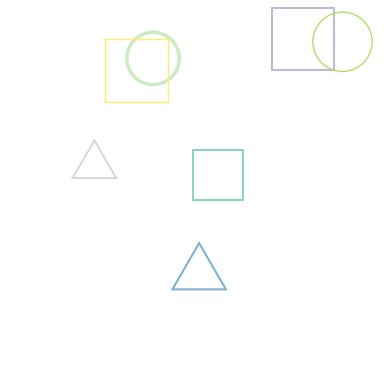[{"shape": "square", "thickness": 1.5, "radius": 0.33, "center": [0.566, 0.545]}, {"shape": "square", "thickness": 1.5, "radius": 0.4, "center": [0.788, 0.898]}, {"shape": "triangle", "thickness": 1.5, "radius": 0.4, "center": [0.517, 0.288]}, {"shape": "circle", "thickness": 1, "radius": 0.38, "center": [0.89, 0.891]}, {"shape": "triangle", "thickness": 1.5, "radius": 0.33, "center": [0.245, 0.57]}, {"shape": "circle", "thickness": 2.5, "radius": 0.34, "center": [0.398, 0.848]}, {"shape": "square", "thickness": 1, "radius": 0.41, "center": [0.355, 0.817]}]